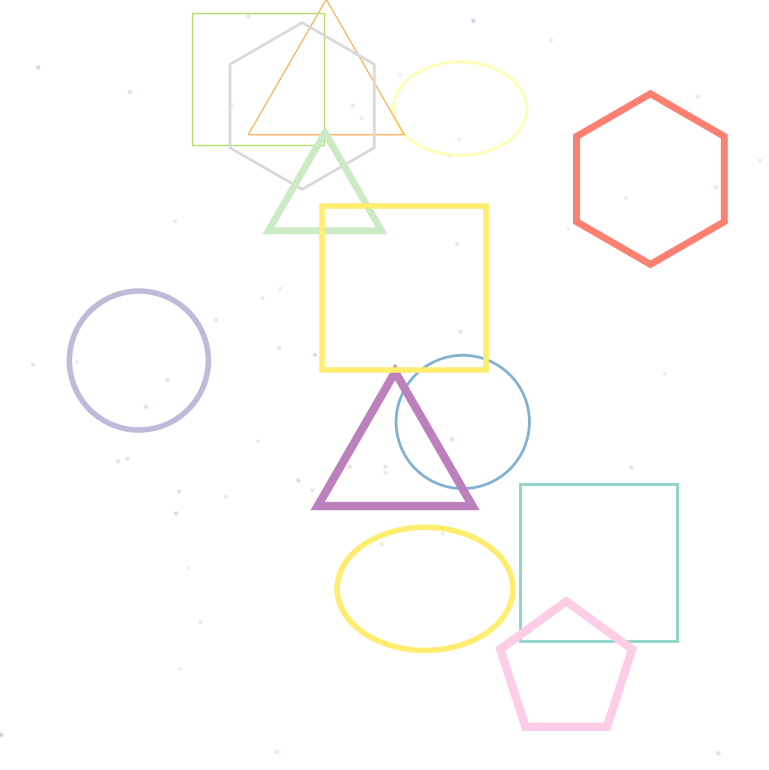[{"shape": "square", "thickness": 1, "radius": 0.51, "center": [0.777, 0.269]}, {"shape": "oval", "thickness": 1, "radius": 0.43, "center": [0.598, 0.859]}, {"shape": "circle", "thickness": 2, "radius": 0.45, "center": [0.18, 0.532]}, {"shape": "hexagon", "thickness": 2.5, "radius": 0.55, "center": [0.845, 0.767]}, {"shape": "circle", "thickness": 1, "radius": 0.43, "center": [0.601, 0.452]}, {"shape": "triangle", "thickness": 0.5, "radius": 0.59, "center": [0.424, 0.884]}, {"shape": "square", "thickness": 0.5, "radius": 0.43, "center": [0.336, 0.897]}, {"shape": "pentagon", "thickness": 3, "radius": 0.45, "center": [0.735, 0.129]}, {"shape": "hexagon", "thickness": 1, "radius": 0.54, "center": [0.392, 0.862]}, {"shape": "triangle", "thickness": 3, "radius": 0.58, "center": [0.513, 0.401]}, {"shape": "triangle", "thickness": 2.5, "radius": 0.42, "center": [0.422, 0.743]}, {"shape": "square", "thickness": 2, "radius": 0.53, "center": [0.524, 0.626]}, {"shape": "oval", "thickness": 2, "radius": 0.57, "center": [0.552, 0.235]}]